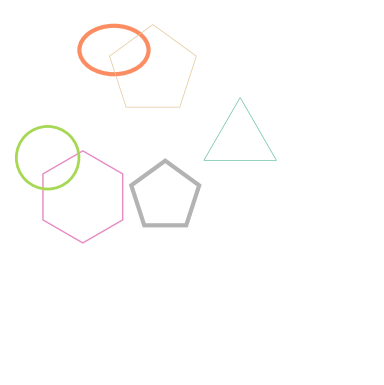[{"shape": "triangle", "thickness": 0.5, "radius": 0.54, "center": [0.624, 0.638]}, {"shape": "oval", "thickness": 3, "radius": 0.45, "center": [0.296, 0.87]}, {"shape": "hexagon", "thickness": 1, "radius": 0.6, "center": [0.215, 0.489]}, {"shape": "circle", "thickness": 2, "radius": 0.41, "center": [0.124, 0.59]}, {"shape": "pentagon", "thickness": 0.5, "radius": 0.59, "center": [0.397, 0.818]}, {"shape": "pentagon", "thickness": 3, "radius": 0.46, "center": [0.429, 0.49]}]